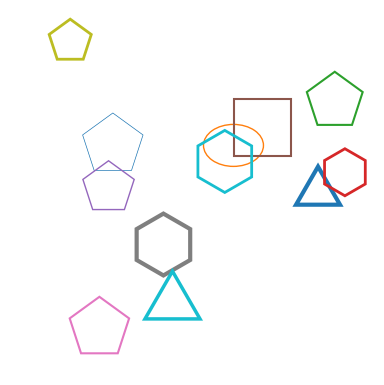[{"shape": "pentagon", "thickness": 0.5, "radius": 0.41, "center": [0.293, 0.624]}, {"shape": "triangle", "thickness": 3, "radius": 0.33, "center": [0.826, 0.501]}, {"shape": "oval", "thickness": 1, "radius": 0.39, "center": [0.606, 0.622]}, {"shape": "pentagon", "thickness": 1.5, "radius": 0.38, "center": [0.869, 0.737]}, {"shape": "hexagon", "thickness": 2, "radius": 0.31, "center": [0.896, 0.553]}, {"shape": "pentagon", "thickness": 1, "radius": 0.35, "center": [0.282, 0.512]}, {"shape": "square", "thickness": 1.5, "radius": 0.37, "center": [0.681, 0.669]}, {"shape": "pentagon", "thickness": 1.5, "radius": 0.41, "center": [0.258, 0.148]}, {"shape": "hexagon", "thickness": 3, "radius": 0.4, "center": [0.424, 0.365]}, {"shape": "pentagon", "thickness": 2, "radius": 0.29, "center": [0.182, 0.893]}, {"shape": "triangle", "thickness": 2.5, "radius": 0.41, "center": [0.448, 0.213]}, {"shape": "hexagon", "thickness": 2, "radius": 0.4, "center": [0.584, 0.581]}]